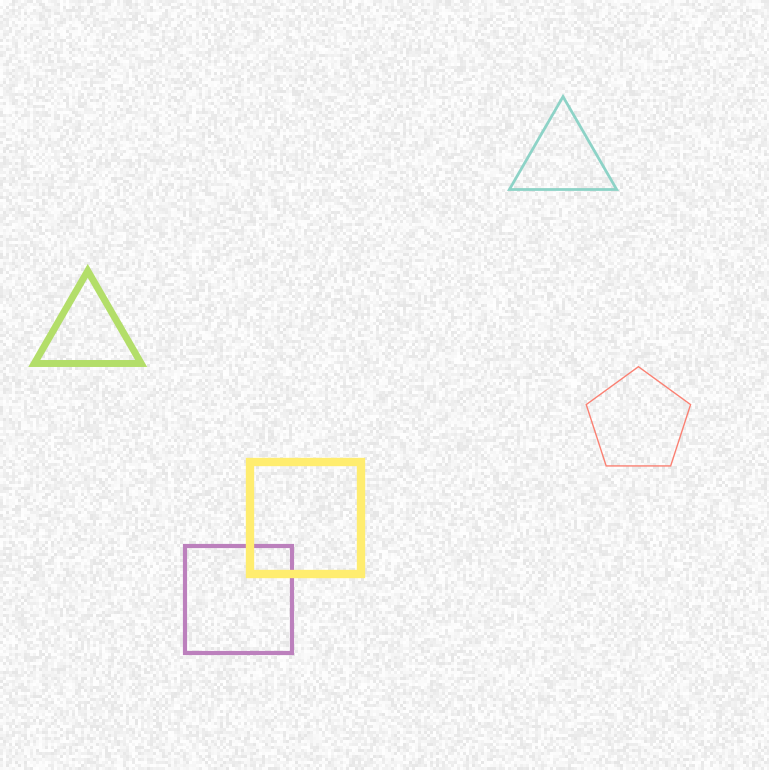[{"shape": "triangle", "thickness": 1, "radius": 0.4, "center": [0.731, 0.794]}, {"shape": "pentagon", "thickness": 0.5, "radius": 0.36, "center": [0.829, 0.453]}, {"shape": "triangle", "thickness": 2.5, "radius": 0.4, "center": [0.114, 0.568]}, {"shape": "square", "thickness": 1.5, "radius": 0.35, "center": [0.31, 0.221]}, {"shape": "square", "thickness": 3, "radius": 0.36, "center": [0.397, 0.327]}]